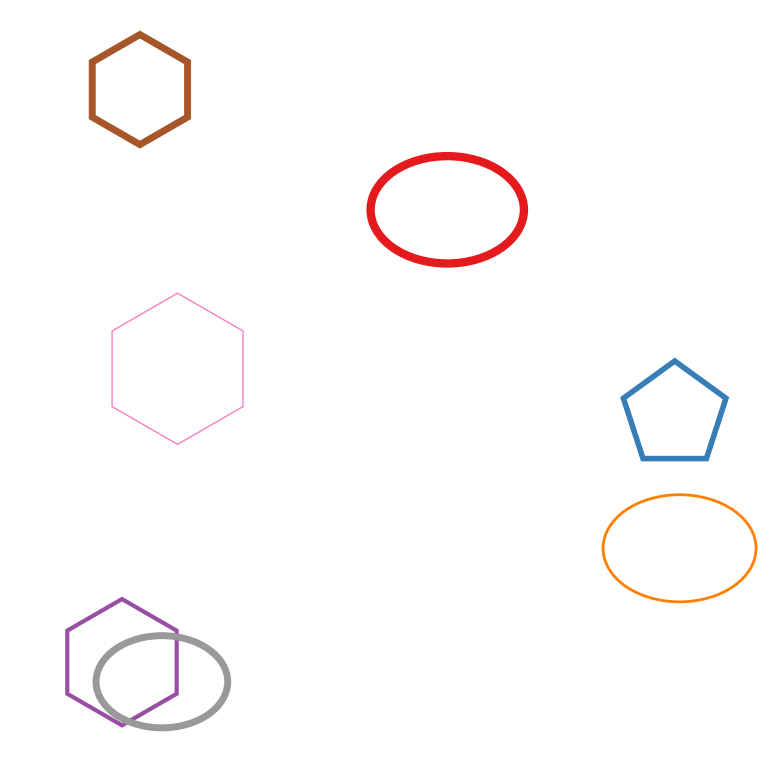[{"shape": "oval", "thickness": 3, "radius": 0.5, "center": [0.581, 0.728]}, {"shape": "pentagon", "thickness": 2, "radius": 0.35, "center": [0.876, 0.461]}, {"shape": "hexagon", "thickness": 1.5, "radius": 0.41, "center": [0.158, 0.14]}, {"shape": "oval", "thickness": 1, "radius": 0.5, "center": [0.883, 0.288]}, {"shape": "hexagon", "thickness": 2.5, "radius": 0.36, "center": [0.182, 0.884]}, {"shape": "hexagon", "thickness": 0.5, "radius": 0.49, "center": [0.231, 0.521]}, {"shape": "oval", "thickness": 2.5, "radius": 0.43, "center": [0.21, 0.115]}]